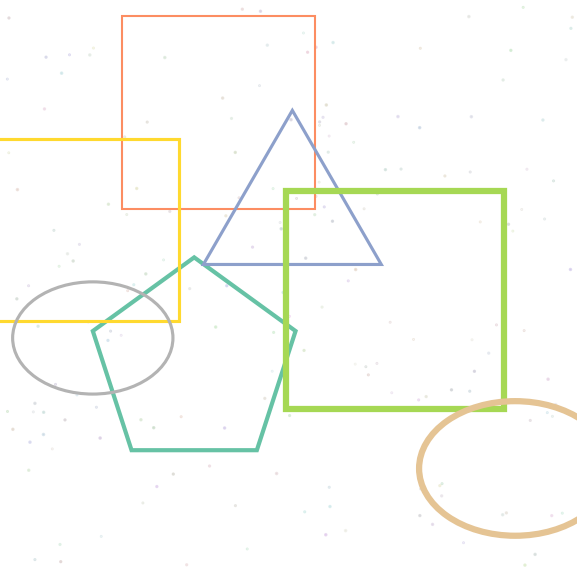[{"shape": "pentagon", "thickness": 2, "radius": 0.92, "center": [0.336, 0.369]}, {"shape": "square", "thickness": 1, "radius": 0.84, "center": [0.379, 0.804]}, {"shape": "triangle", "thickness": 1.5, "radius": 0.89, "center": [0.506, 0.63]}, {"shape": "square", "thickness": 3, "radius": 0.94, "center": [0.684, 0.479]}, {"shape": "square", "thickness": 1.5, "radius": 0.79, "center": [0.152, 0.601]}, {"shape": "oval", "thickness": 3, "radius": 0.83, "center": [0.892, 0.188]}, {"shape": "oval", "thickness": 1.5, "radius": 0.69, "center": [0.161, 0.414]}]